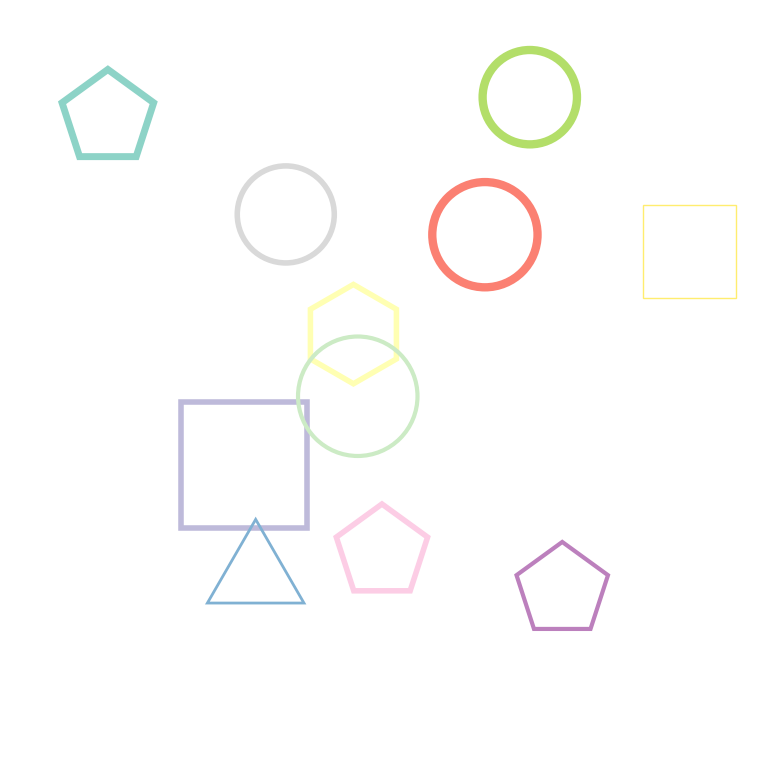[{"shape": "pentagon", "thickness": 2.5, "radius": 0.31, "center": [0.14, 0.847]}, {"shape": "hexagon", "thickness": 2, "radius": 0.32, "center": [0.459, 0.566]}, {"shape": "square", "thickness": 2, "radius": 0.41, "center": [0.316, 0.397]}, {"shape": "circle", "thickness": 3, "radius": 0.34, "center": [0.63, 0.695]}, {"shape": "triangle", "thickness": 1, "radius": 0.36, "center": [0.332, 0.253]}, {"shape": "circle", "thickness": 3, "radius": 0.31, "center": [0.688, 0.874]}, {"shape": "pentagon", "thickness": 2, "radius": 0.31, "center": [0.496, 0.283]}, {"shape": "circle", "thickness": 2, "radius": 0.31, "center": [0.371, 0.722]}, {"shape": "pentagon", "thickness": 1.5, "radius": 0.31, "center": [0.73, 0.234]}, {"shape": "circle", "thickness": 1.5, "radius": 0.39, "center": [0.465, 0.485]}, {"shape": "square", "thickness": 0.5, "radius": 0.3, "center": [0.895, 0.673]}]